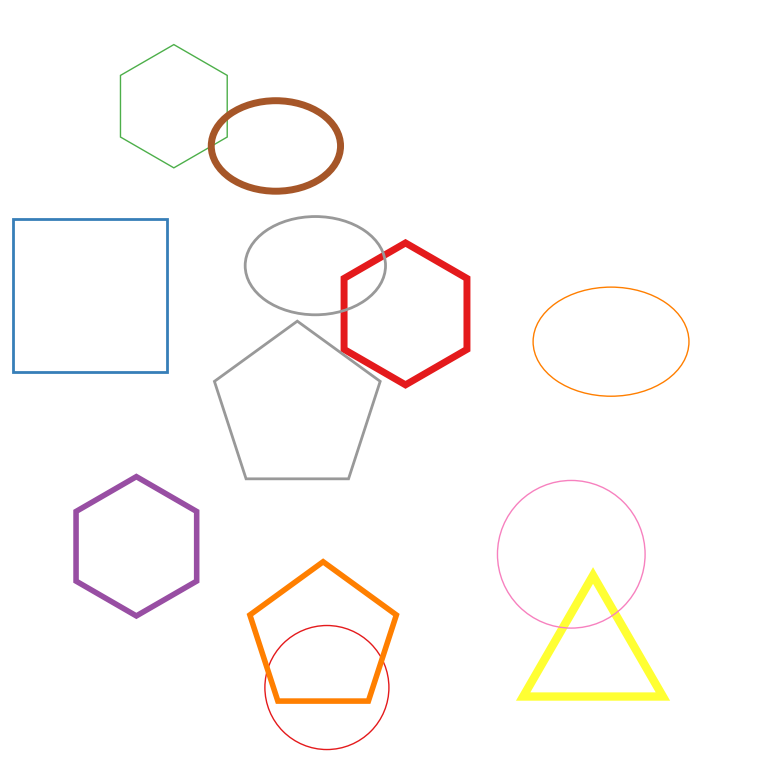[{"shape": "hexagon", "thickness": 2.5, "radius": 0.46, "center": [0.527, 0.592]}, {"shape": "circle", "thickness": 0.5, "radius": 0.4, "center": [0.425, 0.107]}, {"shape": "square", "thickness": 1, "radius": 0.5, "center": [0.117, 0.617]}, {"shape": "hexagon", "thickness": 0.5, "radius": 0.4, "center": [0.226, 0.862]}, {"shape": "hexagon", "thickness": 2, "radius": 0.45, "center": [0.177, 0.291]}, {"shape": "pentagon", "thickness": 2, "radius": 0.5, "center": [0.42, 0.17]}, {"shape": "oval", "thickness": 0.5, "radius": 0.51, "center": [0.794, 0.556]}, {"shape": "triangle", "thickness": 3, "radius": 0.52, "center": [0.77, 0.148]}, {"shape": "oval", "thickness": 2.5, "radius": 0.42, "center": [0.358, 0.81]}, {"shape": "circle", "thickness": 0.5, "radius": 0.48, "center": [0.742, 0.28]}, {"shape": "oval", "thickness": 1, "radius": 0.46, "center": [0.41, 0.655]}, {"shape": "pentagon", "thickness": 1, "radius": 0.57, "center": [0.386, 0.47]}]